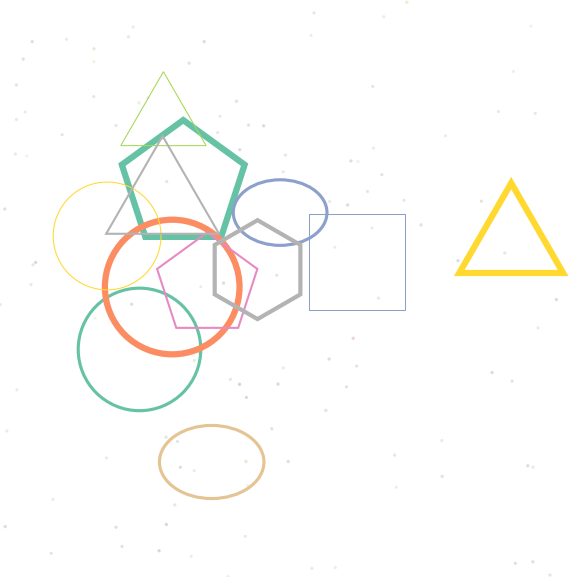[{"shape": "pentagon", "thickness": 3, "radius": 0.56, "center": [0.317, 0.679]}, {"shape": "circle", "thickness": 1.5, "radius": 0.53, "center": [0.242, 0.394]}, {"shape": "circle", "thickness": 3, "radius": 0.58, "center": [0.298, 0.502]}, {"shape": "oval", "thickness": 1.5, "radius": 0.41, "center": [0.485, 0.631]}, {"shape": "square", "thickness": 0.5, "radius": 0.42, "center": [0.619, 0.546]}, {"shape": "pentagon", "thickness": 1, "radius": 0.46, "center": [0.359, 0.505]}, {"shape": "triangle", "thickness": 0.5, "radius": 0.43, "center": [0.283, 0.79]}, {"shape": "triangle", "thickness": 3, "radius": 0.52, "center": [0.885, 0.578]}, {"shape": "circle", "thickness": 0.5, "radius": 0.47, "center": [0.185, 0.591]}, {"shape": "oval", "thickness": 1.5, "radius": 0.45, "center": [0.367, 0.199]}, {"shape": "hexagon", "thickness": 2, "radius": 0.43, "center": [0.446, 0.532]}, {"shape": "triangle", "thickness": 1, "radius": 0.56, "center": [0.282, 0.651]}]